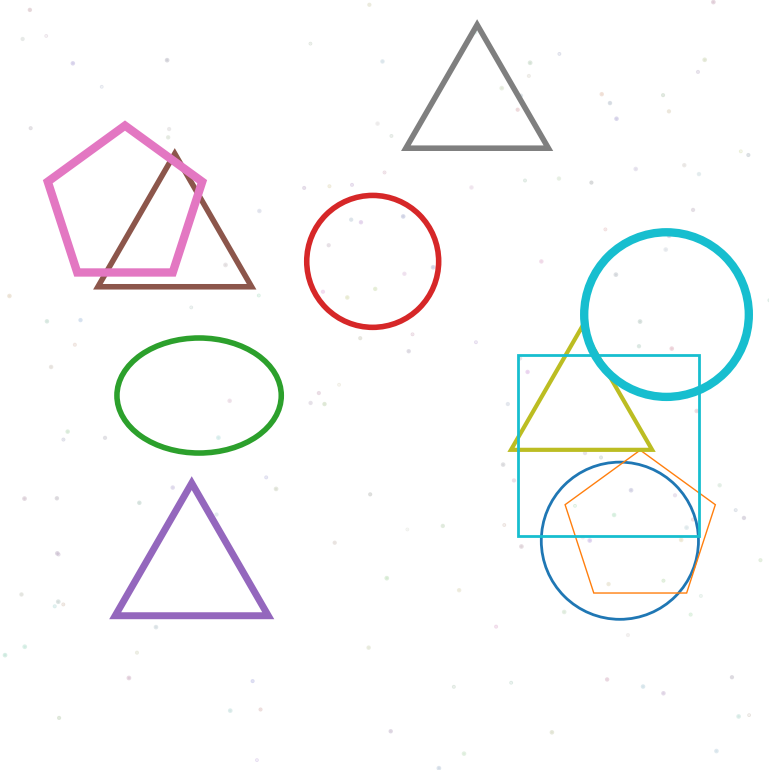[{"shape": "circle", "thickness": 1, "radius": 0.51, "center": [0.805, 0.298]}, {"shape": "pentagon", "thickness": 0.5, "radius": 0.51, "center": [0.831, 0.313]}, {"shape": "oval", "thickness": 2, "radius": 0.53, "center": [0.259, 0.486]}, {"shape": "circle", "thickness": 2, "radius": 0.43, "center": [0.484, 0.661]}, {"shape": "triangle", "thickness": 2.5, "radius": 0.57, "center": [0.249, 0.258]}, {"shape": "triangle", "thickness": 2, "radius": 0.58, "center": [0.227, 0.685]}, {"shape": "pentagon", "thickness": 3, "radius": 0.53, "center": [0.162, 0.731]}, {"shape": "triangle", "thickness": 2, "radius": 0.53, "center": [0.62, 0.861]}, {"shape": "triangle", "thickness": 1.5, "radius": 0.53, "center": [0.755, 0.469]}, {"shape": "square", "thickness": 1, "radius": 0.59, "center": [0.79, 0.421]}, {"shape": "circle", "thickness": 3, "radius": 0.53, "center": [0.866, 0.591]}]